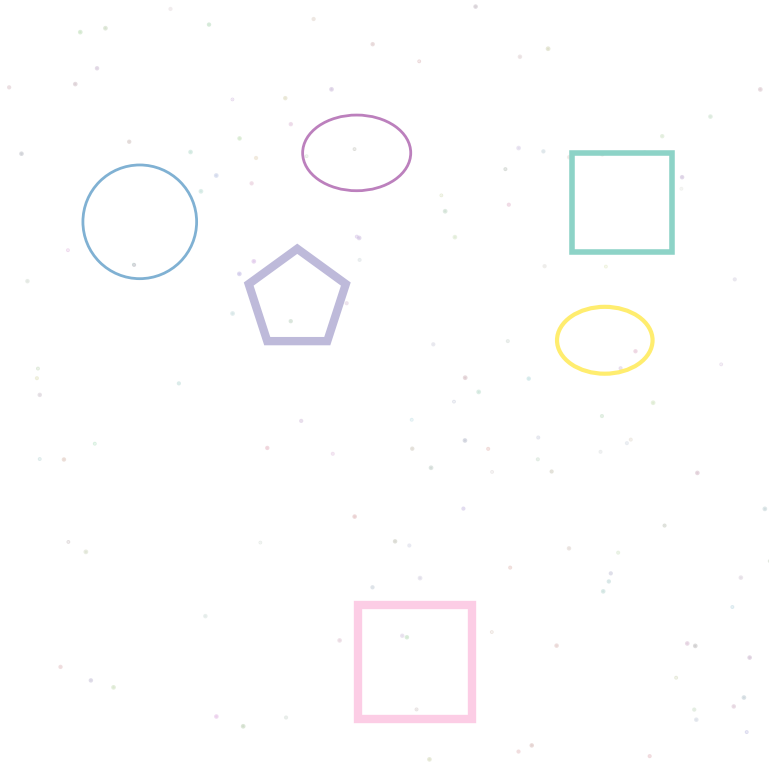[{"shape": "square", "thickness": 2, "radius": 0.32, "center": [0.808, 0.737]}, {"shape": "pentagon", "thickness": 3, "radius": 0.33, "center": [0.386, 0.611]}, {"shape": "circle", "thickness": 1, "radius": 0.37, "center": [0.182, 0.712]}, {"shape": "square", "thickness": 3, "radius": 0.37, "center": [0.539, 0.14]}, {"shape": "oval", "thickness": 1, "radius": 0.35, "center": [0.463, 0.801]}, {"shape": "oval", "thickness": 1.5, "radius": 0.31, "center": [0.785, 0.558]}]